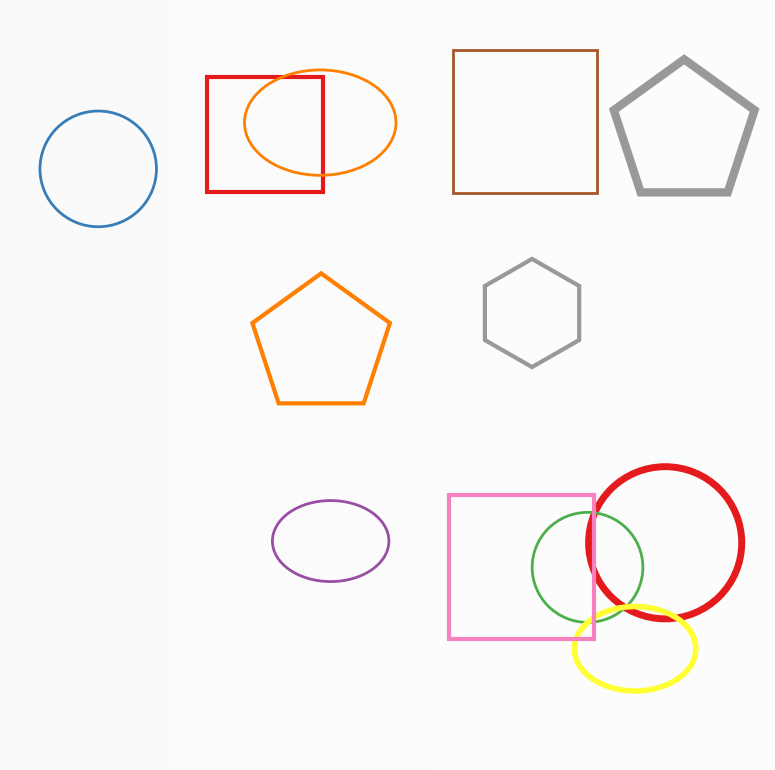[{"shape": "square", "thickness": 1.5, "radius": 0.38, "center": [0.342, 0.825]}, {"shape": "circle", "thickness": 2.5, "radius": 0.49, "center": [0.858, 0.295]}, {"shape": "circle", "thickness": 1, "radius": 0.38, "center": [0.127, 0.781]}, {"shape": "circle", "thickness": 1, "radius": 0.36, "center": [0.758, 0.263]}, {"shape": "oval", "thickness": 1, "radius": 0.38, "center": [0.427, 0.297]}, {"shape": "pentagon", "thickness": 1.5, "radius": 0.47, "center": [0.414, 0.552]}, {"shape": "oval", "thickness": 1, "radius": 0.49, "center": [0.413, 0.841]}, {"shape": "oval", "thickness": 2, "radius": 0.39, "center": [0.82, 0.157]}, {"shape": "square", "thickness": 1, "radius": 0.47, "center": [0.677, 0.842]}, {"shape": "square", "thickness": 1.5, "radius": 0.47, "center": [0.673, 0.263]}, {"shape": "pentagon", "thickness": 3, "radius": 0.48, "center": [0.883, 0.827]}, {"shape": "hexagon", "thickness": 1.5, "radius": 0.35, "center": [0.687, 0.593]}]